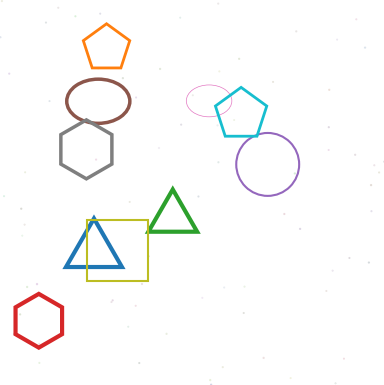[{"shape": "triangle", "thickness": 3, "radius": 0.42, "center": [0.244, 0.348]}, {"shape": "pentagon", "thickness": 2, "radius": 0.32, "center": [0.277, 0.875]}, {"shape": "triangle", "thickness": 3, "radius": 0.37, "center": [0.449, 0.435]}, {"shape": "hexagon", "thickness": 3, "radius": 0.35, "center": [0.101, 0.167]}, {"shape": "circle", "thickness": 1.5, "radius": 0.41, "center": [0.695, 0.573]}, {"shape": "oval", "thickness": 2.5, "radius": 0.41, "center": [0.255, 0.737]}, {"shape": "oval", "thickness": 0.5, "radius": 0.3, "center": [0.543, 0.738]}, {"shape": "hexagon", "thickness": 2.5, "radius": 0.38, "center": [0.224, 0.612]}, {"shape": "square", "thickness": 1.5, "radius": 0.4, "center": [0.305, 0.35]}, {"shape": "pentagon", "thickness": 2, "radius": 0.35, "center": [0.626, 0.703]}]